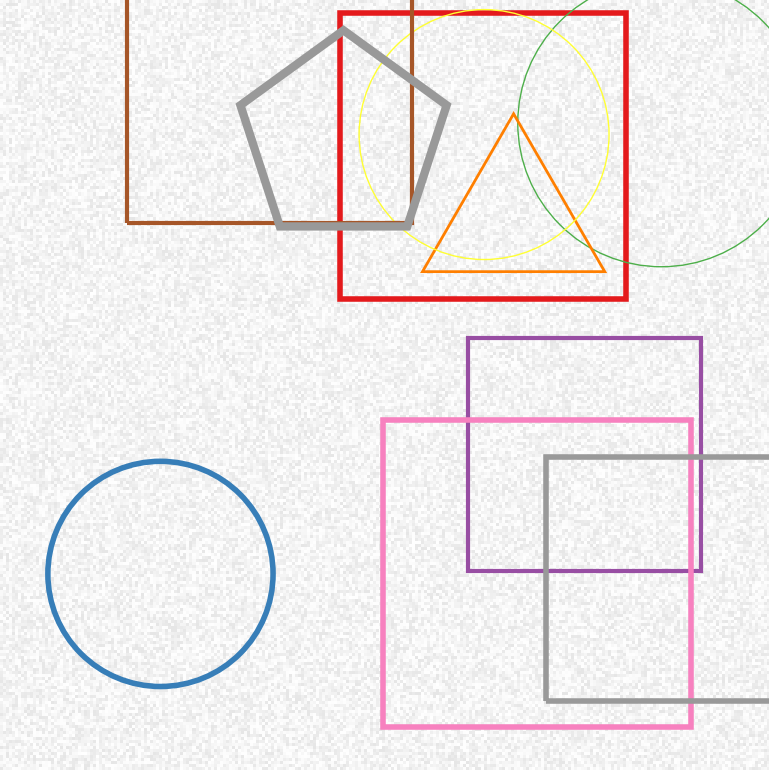[{"shape": "square", "thickness": 2, "radius": 0.93, "center": [0.627, 0.798]}, {"shape": "circle", "thickness": 2, "radius": 0.73, "center": [0.208, 0.255]}, {"shape": "circle", "thickness": 0.5, "radius": 0.93, "center": [0.859, 0.84]}, {"shape": "square", "thickness": 1.5, "radius": 0.75, "center": [0.759, 0.409]}, {"shape": "triangle", "thickness": 1, "radius": 0.68, "center": [0.667, 0.716]}, {"shape": "circle", "thickness": 0.5, "radius": 0.81, "center": [0.629, 0.825]}, {"shape": "square", "thickness": 1.5, "radius": 0.92, "center": [0.35, 0.895]}, {"shape": "square", "thickness": 2, "radius": 1.0, "center": [0.698, 0.255]}, {"shape": "square", "thickness": 2, "radius": 0.8, "center": [0.868, 0.248]}, {"shape": "pentagon", "thickness": 3, "radius": 0.7, "center": [0.446, 0.82]}]